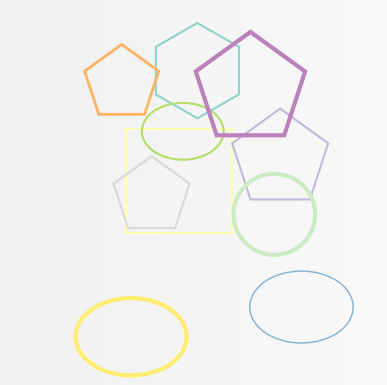[{"shape": "hexagon", "thickness": 1.5, "radius": 0.62, "center": [0.509, 0.817]}, {"shape": "square", "thickness": 1.5, "radius": 0.68, "center": [0.461, 0.53]}, {"shape": "pentagon", "thickness": 1.5, "radius": 0.65, "center": [0.723, 0.587]}, {"shape": "oval", "thickness": 1, "radius": 0.67, "center": [0.778, 0.203]}, {"shape": "pentagon", "thickness": 2, "radius": 0.5, "center": [0.314, 0.784]}, {"shape": "oval", "thickness": 1.5, "radius": 0.53, "center": [0.472, 0.659]}, {"shape": "pentagon", "thickness": 1.5, "radius": 0.52, "center": [0.391, 0.491]}, {"shape": "pentagon", "thickness": 3, "radius": 0.74, "center": [0.646, 0.769]}, {"shape": "circle", "thickness": 3, "radius": 0.53, "center": [0.708, 0.443]}, {"shape": "oval", "thickness": 3, "radius": 0.72, "center": [0.338, 0.125]}]